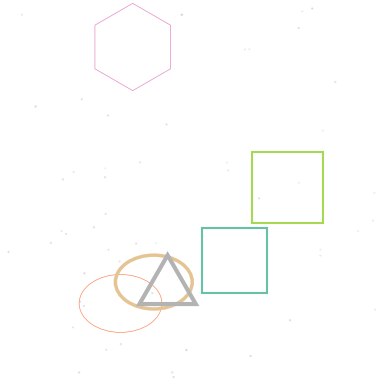[{"shape": "square", "thickness": 1.5, "radius": 0.42, "center": [0.608, 0.324]}, {"shape": "oval", "thickness": 0.5, "radius": 0.54, "center": [0.313, 0.212]}, {"shape": "hexagon", "thickness": 0.5, "radius": 0.57, "center": [0.345, 0.878]}, {"shape": "square", "thickness": 1.5, "radius": 0.46, "center": [0.746, 0.513]}, {"shape": "oval", "thickness": 2.5, "radius": 0.5, "center": [0.4, 0.267]}, {"shape": "triangle", "thickness": 3, "radius": 0.42, "center": [0.435, 0.253]}]